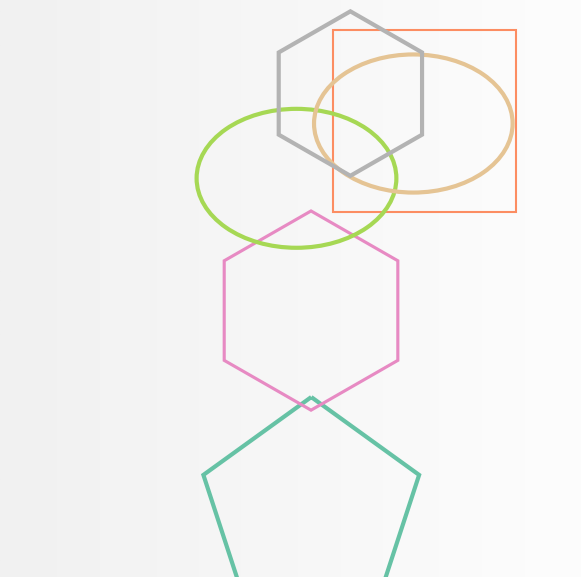[{"shape": "pentagon", "thickness": 2, "radius": 0.98, "center": [0.536, 0.116]}, {"shape": "square", "thickness": 1, "radius": 0.79, "center": [0.73, 0.79]}, {"shape": "hexagon", "thickness": 1.5, "radius": 0.86, "center": [0.535, 0.461]}, {"shape": "oval", "thickness": 2, "radius": 0.86, "center": [0.51, 0.69]}, {"shape": "oval", "thickness": 2, "radius": 0.85, "center": [0.711, 0.785]}, {"shape": "hexagon", "thickness": 2, "radius": 0.71, "center": [0.603, 0.837]}]